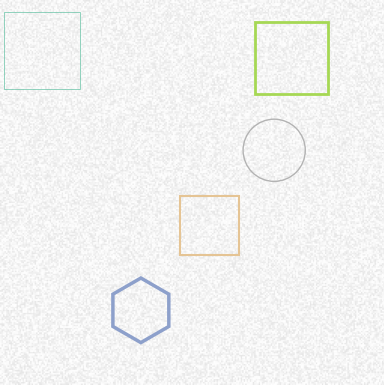[{"shape": "square", "thickness": 0.5, "radius": 0.5, "center": [0.108, 0.869]}, {"shape": "hexagon", "thickness": 2.5, "radius": 0.42, "center": [0.366, 0.194]}, {"shape": "square", "thickness": 2, "radius": 0.47, "center": [0.758, 0.849]}, {"shape": "square", "thickness": 1.5, "radius": 0.38, "center": [0.545, 0.415]}, {"shape": "circle", "thickness": 1, "radius": 0.4, "center": [0.712, 0.61]}]